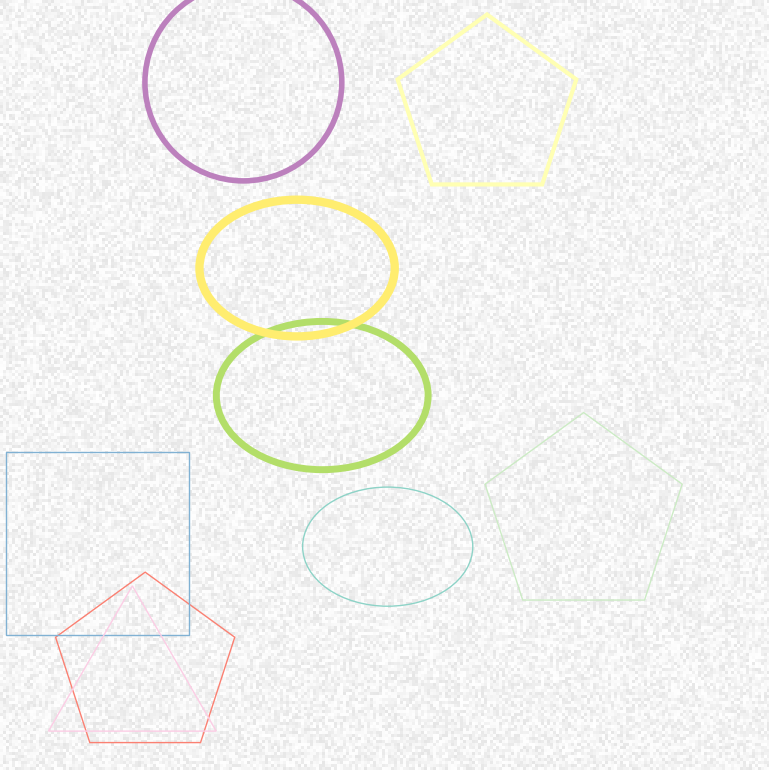[{"shape": "oval", "thickness": 0.5, "radius": 0.55, "center": [0.504, 0.29]}, {"shape": "pentagon", "thickness": 1.5, "radius": 0.61, "center": [0.632, 0.859]}, {"shape": "pentagon", "thickness": 0.5, "radius": 0.61, "center": [0.189, 0.135]}, {"shape": "square", "thickness": 0.5, "radius": 0.59, "center": [0.127, 0.294]}, {"shape": "oval", "thickness": 2.5, "radius": 0.69, "center": [0.418, 0.486]}, {"shape": "triangle", "thickness": 0.5, "radius": 0.63, "center": [0.172, 0.113]}, {"shape": "circle", "thickness": 2, "radius": 0.64, "center": [0.316, 0.893]}, {"shape": "pentagon", "thickness": 0.5, "radius": 0.67, "center": [0.758, 0.33]}, {"shape": "oval", "thickness": 3, "radius": 0.63, "center": [0.386, 0.652]}]